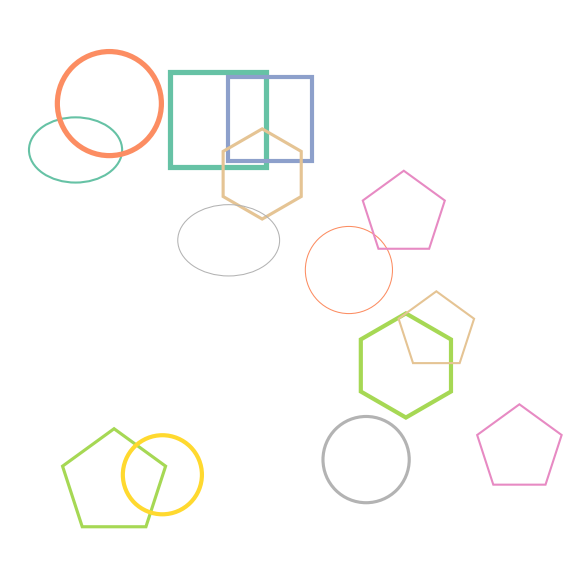[{"shape": "oval", "thickness": 1, "radius": 0.4, "center": [0.131, 0.739]}, {"shape": "square", "thickness": 2.5, "radius": 0.41, "center": [0.377, 0.792]}, {"shape": "circle", "thickness": 0.5, "radius": 0.38, "center": [0.604, 0.532]}, {"shape": "circle", "thickness": 2.5, "radius": 0.45, "center": [0.189, 0.82]}, {"shape": "square", "thickness": 2, "radius": 0.36, "center": [0.468, 0.794]}, {"shape": "pentagon", "thickness": 1, "radius": 0.37, "center": [0.699, 0.629]}, {"shape": "pentagon", "thickness": 1, "radius": 0.38, "center": [0.899, 0.222]}, {"shape": "hexagon", "thickness": 2, "radius": 0.45, "center": [0.703, 0.366]}, {"shape": "pentagon", "thickness": 1.5, "radius": 0.47, "center": [0.198, 0.163]}, {"shape": "circle", "thickness": 2, "radius": 0.34, "center": [0.281, 0.177]}, {"shape": "hexagon", "thickness": 1.5, "radius": 0.39, "center": [0.454, 0.698]}, {"shape": "pentagon", "thickness": 1, "radius": 0.34, "center": [0.756, 0.426]}, {"shape": "oval", "thickness": 0.5, "radius": 0.44, "center": [0.396, 0.583]}, {"shape": "circle", "thickness": 1.5, "radius": 0.37, "center": [0.634, 0.203]}]